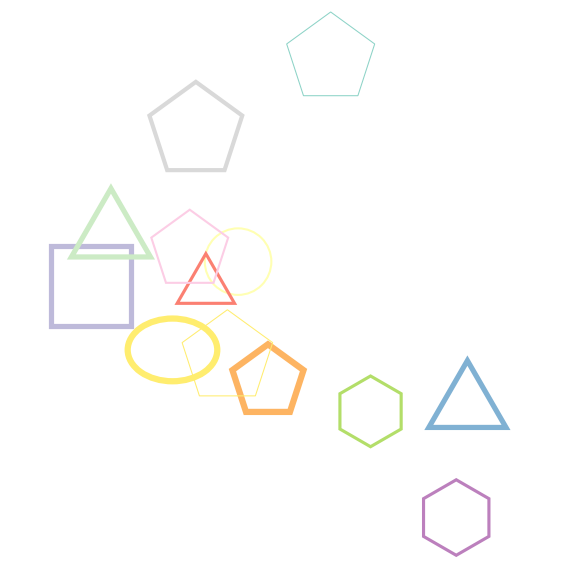[{"shape": "pentagon", "thickness": 0.5, "radius": 0.4, "center": [0.573, 0.898]}, {"shape": "circle", "thickness": 1, "radius": 0.29, "center": [0.412, 0.546]}, {"shape": "square", "thickness": 2.5, "radius": 0.35, "center": [0.157, 0.504]}, {"shape": "triangle", "thickness": 1.5, "radius": 0.29, "center": [0.356, 0.503]}, {"shape": "triangle", "thickness": 2.5, "radius": 0.39, "center": [0.809, 0.298]}, {"shape": "pentagon", "thickness": 3, "radius": 0.32, "center": [0.464, 0.338]}, {"shape": "hexagon", "thickness": 1.5, "radius": 0.31, "center": [0.642, 0.287]}, {"shape": "pentagon", "thickness": 1, "radius": 0.35, "center": [0.329, 0.566]}, {"shape": "pentagon", "thickness": 2, "radius": 0.42, "center": [0.339, 0.773]}, {"shape": "hexagon", "thickness": 1.5, "radius": 0.33, "center": [0.79, 0.103]}, {"shape": "triangle", "thickness": 2.5, "radius": 0.4, "center": [0.192, 0.594]}, {"shape": "pentagon", "thickness": 0.5, "radius": 0.41, "center": [0.394, 0.38]}, {"shape": "oval", "thickness": 3, "radius": 0.39, "center": [0.299, 0.393]}]